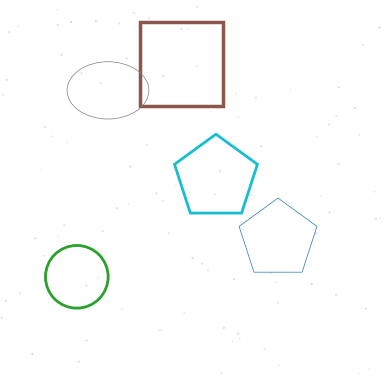[{"shape": "pentagon", "thickness": 0.5, "radius": 0.53, "center": [0.722, 0.379]}, {"shape": "circle", "thickness": 2, "radius": 0.41, "center": [0.199, 0.281]}, {"shape": "square", "thickness": 2.5, "radius": 0.54, "center": [0.471, 0.834]}, {"shape": "oval", "thickness": 0.5, "radius": 0.53, "center": [0.28, 0.765]}, {"shape": "pentagon", "thickness": 2, "radius": 0.57, "center": [0.561, 0.538]}]